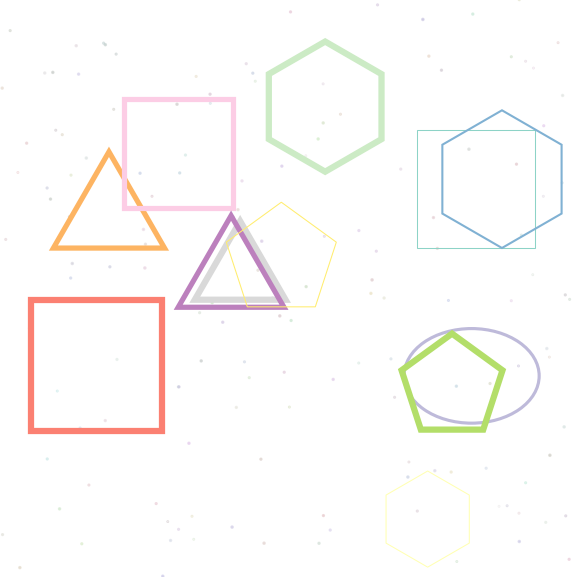[{"shape": "square", "thickness": 0.5, "radius": 0.51, "center": [0.825, 0.671]}, {"shape": "hexagon", "thickness": 0.5, "radius": 0.42, "center": [0.741, 0.1]}, {"shape": "oval", "thickness": 1.5, "radius": 0.58, "center": [0.817, 0.348]}, {"shape": "square", "thickness": 3, "radius": 0.57, "center": [0.167, 0.366]}, {"shape": "hexagon", "thickness": 1, "radius": 0.6, "center": [0.869, 0.689]}, {"shape": "triangle", "thickness": 2.5, "radius": 0.56, "center": [0.189, 0.625]}, {"shape": "pentagon", "thickness": 3, "radius": 0.46, "center": [0.783, 0.33]}, {"shape": "square", "thickness": 2.5, "radius": 0.47, "center": [0.309, 0.734]}, {"shape": "triangle", "thickness": 3, "radius": 0.45, "center": [0.416, 0.525]}, {"shape": "triangle", "thickness": 2.5, "radius": 0.53, "center": [0.4, 0.52]}, {"shape": "hexagon", "thickness": 3, "radius": 0.56, "center": [0.563, 0.815]}, {"shape": "pentagon", "thickness": 0.5, "radius": 0.5, "center": [0.487, 0.549]}]